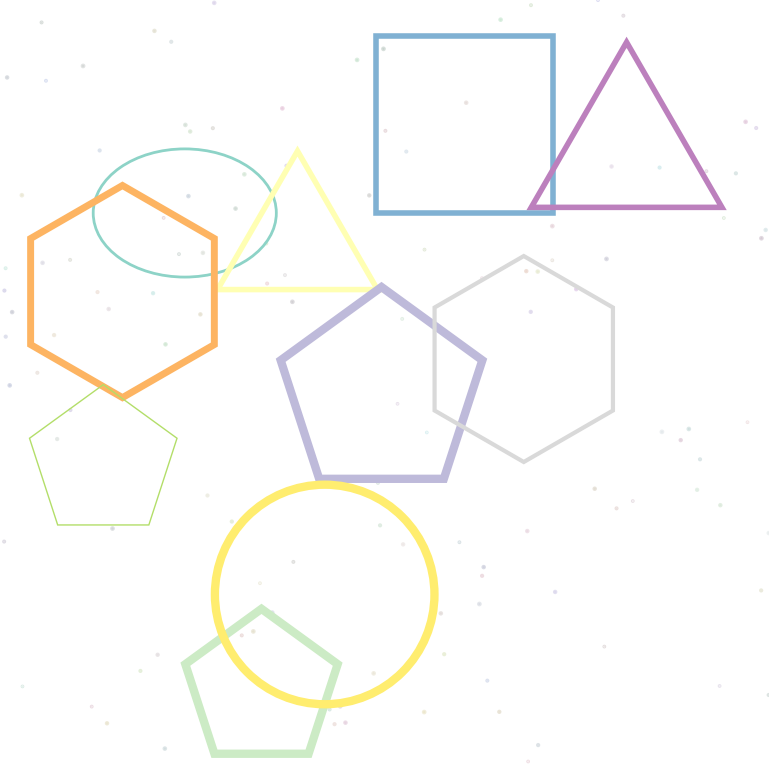[{"shape": "oval", "thickness": 1, "radius": 0.59, "center": [0.24, 0.723]}, {"shape": "triangle", "thickness": 2, "radius": 0.6, "center": [0.386, 0.684]}, {"shape": "pentagon", "thickness": 3, "radius": 0.69, "center": [0.495, 0.49]}, {"shape": "square", "thickness": 2, "radius": 0.58, "center": [0.603, 0.839]}, {"shape": "hexagon", "thickness": 2.5, "radius": 0.69, "center": [0.159, 0.621]}, {"shape": "pentagon", "thickness": 0.5, "radius": 0.5, "center": [0.134, 0.4]}, {"shape": "hexagon", "thickness": 1.5, "radius": 0.67, "center": [0.68, 0.534]}, {"shape": "triangle", "thickness": 2, "radius": 0.71, "center": [0.814, 0.802]}, {"shape": "pentagon", "thickness": 3, "radius": 0.52, "center": [0.34, 0.105]}, {"shape": "circle", "thickness": 3, "radius": 0.71, "center": [0.422, 0.228]}]